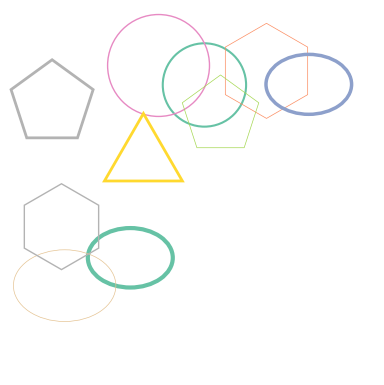[{"shape": "oval", "thickness": 3, "radius": 0.55, "center": [0.338, 0.33]}, {"shape": "circle", "thickness": 1.5, "radius": 0.54, "center": [0.531, 0.779]}, {"shape": "hexagon", "thickness": 0.5, "radius": 0.62, "center": [0.692, 0.816]}, {"shape": "oval", "thickness": 2.5, "radius": 0.56, "center": [0.802, 0.781]}, {"shape": "circle", "thickness": 1, "radius": 0.66, "center": [0.412, 0.83]}, {"shape": "pentagon", "thickness": 0.5, "radius": 0.52, "center": [0.573, 0.701]}, {"shape": "triangle", "thickness": 2, "radius": 0.58, "center": [0.373, 0.588]}, {"shape": "oval", "thickness": 0.5, "radius": 0.67, "center": [0.168, 0.258]}, {"shape": "pentagon", "thickness": 2, "radius": 0.56, "center": [0.135, 0.733]}, {"shape": "hexagon", "thickness": 1, "radius": 0.56, "center": [0.16, 0.411]}]